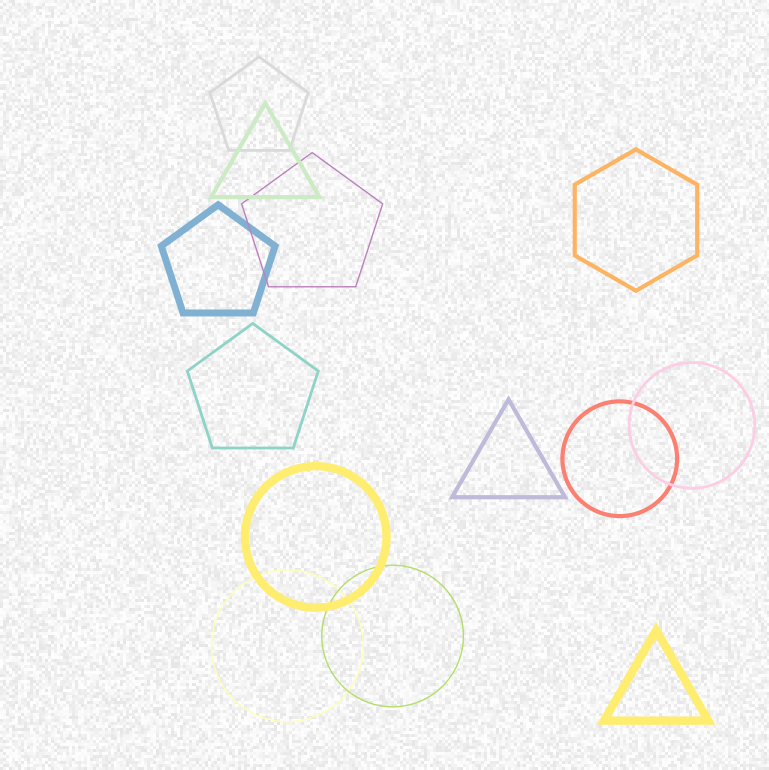[{"shape": "pentagon", "thickness": 1, "radius": 0.45, "center": [0.328, 0.491]}, {"shape": "circle", "thickness": 0.5, "radius": 0.49, "center": [0.373, 0.161]}, {"shape": "triangle", "thickness": 1.5, "radius": 0.42, "center": [0.66, 0.397]}, {"shape": "circle", "thickness": 1.5, "radius": 0.37, "center": [0.805, 0.404]}, {"shape": "pentagon", "thickness": 2.5, "radius": 0.39, "center": [0.283, 0.656]}, {"shape": "hexagon", "thickness": 1.5, "radius": 0.46, "center": [0.826, 0.714]}, {"shape": "circle", "thickness": 0.5, "radius": 0.46, "center": [0.51, 0.174]}, {"shape": "circle", "thickness": 1, "radius": 0.41, "center": [0.899, 0.448]}, {"shape": "pentagon", "thickness": 1, "radius": 0.34, "center": [0.336, 0.859]}, {"shape": "pentagon", "thickness": 0.5, "radius": 0.48, "center": [0.405, 0.706]}, {"shape": "triangle", "thickness": 1.5, "radius": 0.41, "center": [0.345, 0.785]}, {"shape": "circle", "thickness": 3, "radius": 0.46, "center": [0.41, 0.303]}, {"shape": "triangle", "thickness": 3, "radius": 0.39, "center": [0.852, 0.103]}]